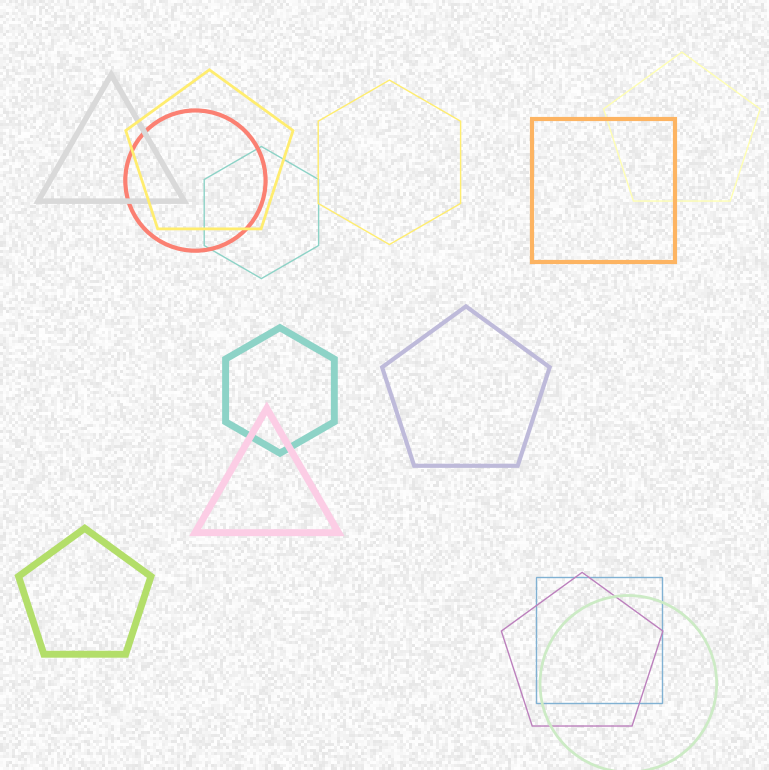[{"shape": "hexagon", "thickness": 2.5, "radius": 0.41, "center": [0.364, 0.493]}, {"shape": "hexagon", "thickness": 0.5, "radius": 0.43, "center": [0.339, 0.724]}, {"shape": "pentagon", "thickness": 0.5, "radius": 0.53, "center": [0.885, 0.825]}, {"shape": "pentagon", "thickness": 1.5, "radius": 0.57, "center": [0.605, 0.488]}, {"shape": "circle", "thickness": 1.5, "radius": 0.46, "center": [0.254, 0.765]}, {"shape": "square", "thickness": 0.5, "radius": 0.41, "center": [0.778, 0.168]}, {"shape": "square", "thickness": 1.5, "radius": 0.46, "center": [0.783, 0.753]}, {"shape": "pentagon", "thickness": 2.5, "radius": 0.45, "center": [0.11, 0.223]}, {"shape": "triangle", "thickness": 2.5, "radius": 0.54, "center": [0.346, 0.362]}, {"shape": "triangle", "thickness": 2, "radius": 0.55, "center": [0.144, 0.794]}, {"shape": "pentagon", "thickness": 0.5, "radius": 0.55, "center": [0.756, 0.146]}, {"shape": "circle", "thickness": 1, "radius": 0.57, "center": [0.816, 0.112]}, {"shape": "pentagon", "thickness": 1, "radius": 0.57, "center": [0.272, 0.795]}, {"shape": "hexagon", "thickness": 0.5, "radius": 0.53, "center": [0.506, 0.789]}]